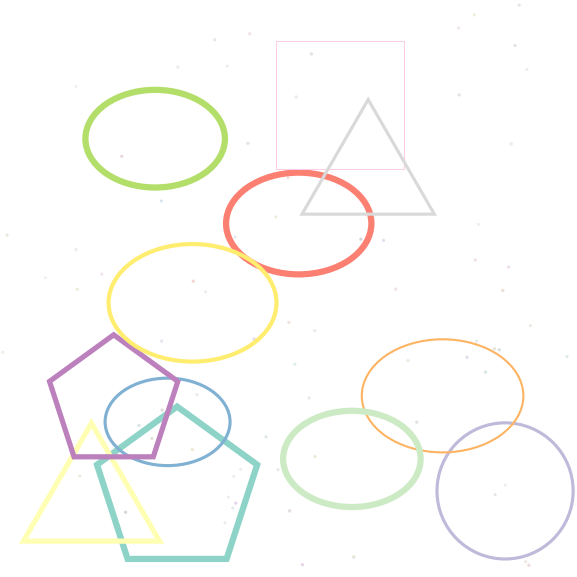[{"shape": "pentagon", "thickness": 3, "radius": 0.73, "center": [0.307, 0.149]}, {"shape": "triangle", "thickness": 2.5, "radius": 0.68, "center": [0.158, 0.13]}, {"shape": "circle", "thickness": 1.5, "radius": 0.59, "center": [0.875, 0.149]}, {"shape": "oval", "thickness": 3, "radius": 0.63, "center": [0.517, 0.612]}, {"shape": "oval", "thickness": 1.5, "radius": 0.54, "center": [0.29, 0.269]}, {"shape": "oval", "thickness": 1, "radius": 0.7, "center": [0.766, 0.314]}, {"shape": "oval", "thickness": 3, "radius": 0.6, "center": [0.269, 0.759]}, {"shape": "square", "thickness": 0.5, "radius": 0.55, "center": [0.588, 0.817]}, {"shape": "triangle", "thickness": 1.5, "radius": 0.66, "center": [0.638, 0.694]}, {"shape": "pentagon", "thickness": 2.5, "radius": 0.58, "center": [0.197, 0.303]}, {"shape": "oval", "thickness": 3, "radius": 0.6, "center": [0.609, 0.204]}, {"shape": "oval", "thickness": 2, "radius": 0.73, "center": [0.333, 0.475]}]